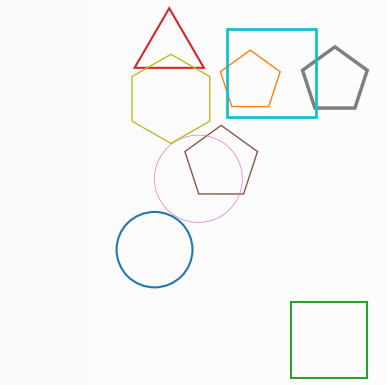[{"shape": "circle", "thickness": 1.5, "radius": 0.49, "center": [0.399, 0.352]}, {"shape": "pentagon", "thickness": 1, "radius": 0.41, "center": [0.646, 0.789]}, {"shape": "square", "thickness": 1.5, "radius": 0.49, "center": [0.849, 0.117]}, {"shape": "triangle", "thickness": 1.5, "radius": 0.52, "center": [0.437, 0.875]}, {"shape": "pentagon", "thickness": 1, "radius": 0.49, "center": [0.571, 0.576]}, {"shape": "circle", "thickness": 0.5, "radius": 0.57, "center": [0.512, 0.536]}, {"shape": "pentagon", "thickness": 2.5, "radius": 0.44, "center": [0.864, 0.79]}, {"shape": "hexagon", "thickness": 1, "radius": 0.58, "center": [0.441, 0.743]}, {"shape": "square", "thickness": 2, "radius": 0.57, "center": [0.701, 0.811]}]